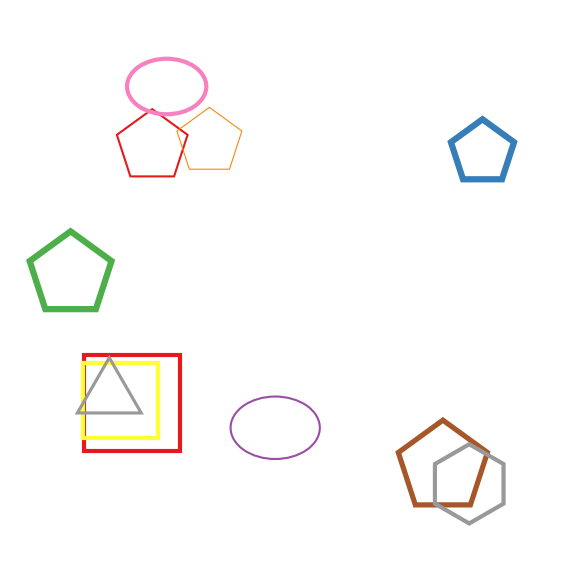[{"shape": "pentagon", "thickness": 1, "radius": 0.32, "center": [0.264, 0.746]}, {"shape": "square", "thickness": 2, "radius": 0.42, "center": [0.229, 0.301]}, {"shape": "pentagon", "thickness": 3, "radius": 0.29, "center": [0.835, 0.735]}, {"shape": "pentagon", "thickness": 3, "radius": 0.37, "center": [0.122, 0.524]}, {"shape": "oval", "thickness": 1, "radius": 0.39, "center": [0.477, 0.258]}, {"shape": "pentagon", "thickness": 0.5, "radius": 0.3, "center": [0.363, 0.754]}, {"shape": "square", "thickness": 2, "radius": 0.32, "center": [0.209, 0.305]}, {"shape": "pentagon", "thickness": 2.5, "radius": 0.41, "center": [0.767, 0.19]}, {"shape": "oval", "thickness": 2, "radius": 0.34, "center": [0.289, 0.849]}, {"shape": "hexagon", "thickness": 2, "radius": 0.34, "center": [0.813, 0.161]}, {"shape": "triangle", "thickness": 1.5, "radius": 0.32, "center": [0.189, 0.316]}]